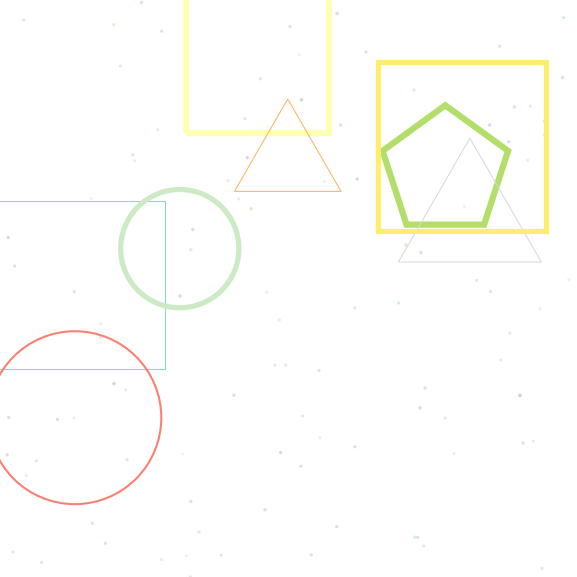[{"shape": "square", "thickness": 0.5, "radius": 0.72, "center": [0.141, 0.506]}, {"shape": "square", "thickness": 3, "radius": 0.62, "center": [0.446, 0.893]}, {"shape": "circle", "thickness": 1, "radius": 0.75, "center": [0.13, 0.276]}, {"shape": "triangle", "thickness": 0.5, "radius": 0.53, "center": [0.498, 0.721]}, {"shape": "pentagon", "thickness": 3, "radius": 0.57, "center": [0.771, 0.703]}, {"shape": "triangle", "thickness": 0.5, "radius": 0.71, "center": [0.814, 0.617]}, {"shape": "circle", "thickness": 2.5, "radius": 0.51, "center": [0.311, 0.569]}, {"shape": "square", "thickness": 2.5, "radius": 0.73, "center": [0.8, 0.746]}]